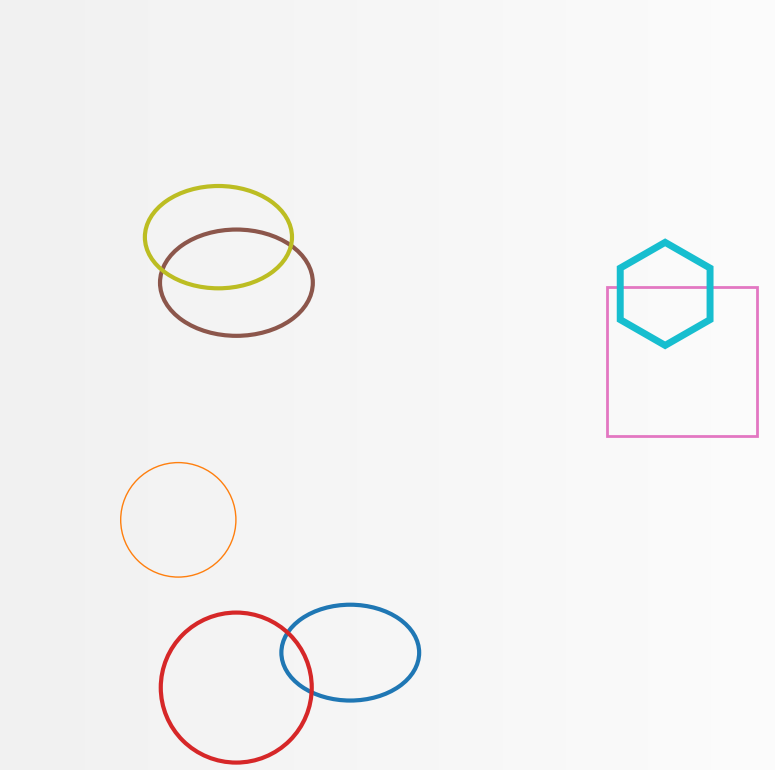[{"shape": "oval", "thickness": 1.5, "radius": 0.44, "center": [0.452, 0.152]}, {"shape": "circle", "thickness": 0.5, "radius": 0.37, "center": [0.23, 0.325]}, {"shape": "circle", "thickness": 1.5, "radius": 0.49, "center": [0.305, 0.107]}, {"shape": "oval", "thickness": 1.5, "radius": 0.49, "center": [0.305, 0.633]}, {"shape": "square", "thickness": 1, "radius": 0.48, "center": [0.88, 0.531]}, {"shape": "oval", "thickness": 1.5, "radius": 0.47, "center": [0.282, 0.692]}, {"shape": "hexagon", "thickness": 2.5, "radius": 0.33, "center": [0.858, 0.618]}]